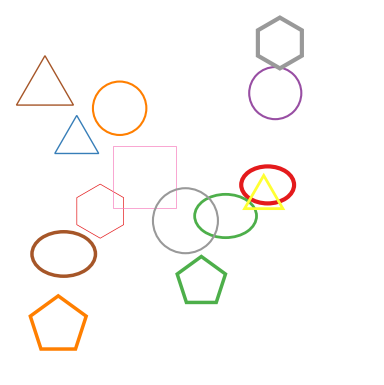[{"shape": "oval", "thickness": 3, "radius": 0.34, "center": [0.695, 0.52]}, {"shape": "hexagon", "thickness": 0.5, "radius": 0.35, "center": [0.26, 0.452]}, {"shape": "triangle", "thickness": 1, "radius": 0.33, "center": [0.199, 0.634]}, {"shape": "oval", "thickness": 2, "radius": 0.4, "center": [0.586, 0.439]}, {"shape": "pentagon", "thickness": 2.5, "radius": 0.33, "center": [0.523, 0.268]}, {"shape": "circle", "thickness": 1.5, "radius": 0.34, "center": [0.715, 0.758]}, {"shape": "pentagon", "thickness": 2.5, "radius": 0.38, "center": [0.151, 0.155]}, {"shape": "circle", "thickness": 1.5, "radius": 0.35, "center": [0.311, 0.719]}, {"shape": "triangle", "thickness": 2, "radius": 0.29, "center": [0.685, 0.487]}, {"shape": "triangle", "thickness": 1, "radius": 0.43, "center": [0.117, 0.77]}, {"shape": "oval", "thickness": 2.5, "radius": 0.41, "center": [0.165, 0.34]}, {"shape": "square", "thickness": 0.5, "radius": 0.41, "center": [0.376, 0.541]}, {"shape": "hexagon", "thickness": 3, "radius": 0.33, "center": [0.727, 0.888]}, {"shape": "circle", "thickness": 1.5, "radius": 0.42, "center": [0.482, 0.427]}]